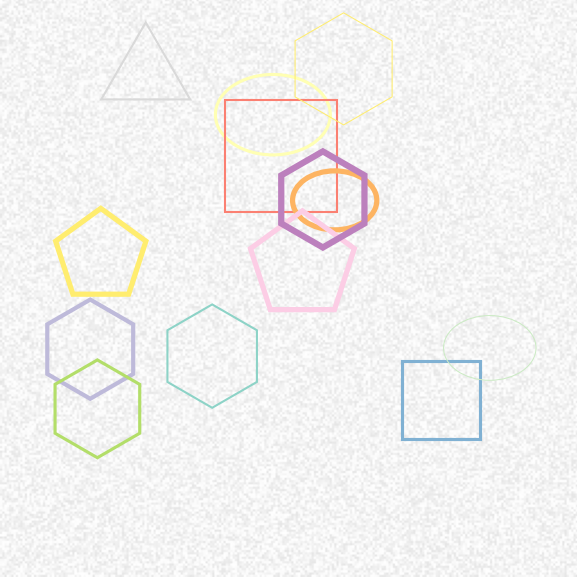[{"shape": "hexagon", "thickness": 1, "radius": 0.45, "center": [0.367, 0.383]}, {"shape": "oval", "thickness": 1.5, "radius": 0.5, "center": [0.472, 0.801]}, {"shape": "hexagon", "thickness": 2, "radius": 0.43, "center": [0.156, 0.395]}, {"shape": "square", "thickness": 1, "radius": 0.48, "center": [0.487, 0.729]}, {"shape": "square", "thickness": 1.5, "radius": 0.34, "center": [0.763, 0.306]}, {"shape": "oval", "thickness": 2.5, "radius": 0.36, "center": [0.58, 0.652]}, {"shape": "hexagon", "thickness": 1.5, "radius": 0.42, "center": [0.169, 0.291]}, {"shape": "pentagon", "thickness": 2.5, "radius": 0.47, "center": [0.524, 0.539]}, {"shape": "triangle", "thickness": 1, "radius": 0.44, "center": [0.252, 0.871]}, {"shape": "hexagon", "thickness": 3, "radius": 0.42, "center": [0.559, 0.654]}, {"shape": "oval", "thickness": 0.5, "radius": 0.4, "center": [0.848, 0.397]}, {"shape": "hexagon", "thickness": 0.5, "radius": 0.49, "center": [0.595, 0.88]}, {"shape": "pentagon", "thickness": 2.5, "radius": 0.41, "center": [0.174, 0.556]}]